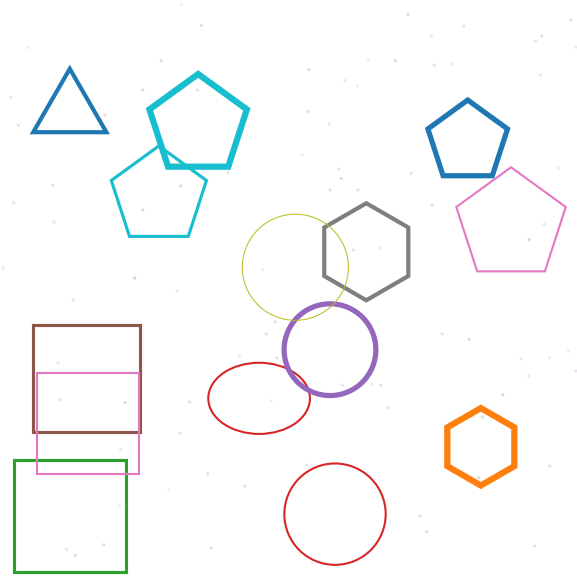[{"shape": "pentagon", "thickness": 2.5, "radius": 0.36, "center": [0.81, 0.753]}, {"shape": "triangle", "thickness": 2, "radius": 0.37, "center": [0.121, 0.807]}, {"shape": "hexagon", "thickness": 3, "radius": 0.34, "center": [0.833, 0.225]}, {"shape": "square", "thickness": 1.5, "radius": 0.48, "center": [0.121, 0.106]}, {"shape": "circle", "thickness": 1, "radius": 0.44, "center": [0.58, 0.109]}, {"shape": "oval", "thickness": 1, "radius": 0.44, "center": [0.449, 0.309]}, {"shape": "circle", "thickness": 2.5, "radius": 0.4, "center": [0.571, 0.394]}, {"shape": "square", "thickness": 1.5, "radius": 0.46, "center": [0.15, 0.343]}, {"shape": "pentagon", "thickness": 1, "radius": 0.5, "center": [0.885, 0.61]}, {"shape": "square", "thickness": 1, "radius": 0.44, "center": [0.152, 0.266]}, {"shape": "hexagon", "thickness": 2, "radius": 0.42, "center": [0.634, 0.563]}, {"shape": "circle", "thickness": 0.5, "radius": 0.46, "center": [0.511, 0.536]}, {"shape": "pentagon", "thickness": 1.5, "radius": 0.43, "center": [0.275, 0.66]}, {"shape": "pentagon", "thickness": 3, "radius": 0.44, "center": [0.343, 0.782]}]